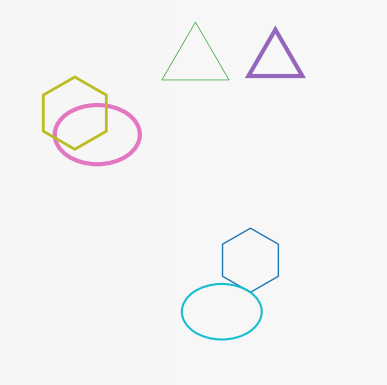[{"shape": "hexagon", "thickness": 1, "radius": 0.42, "center": [0.646, 0.324]}, {"shape": "triangle", "thickness": 0.5, "radius": 0.5, "center": [0.504, 0.842]}, {"shape": "triangle", "thickness": 3, "radius": 0.4, "center": [0.711, 0.843]}, {"shape": "oval", "thickness": 3, "radius": 0.55, "center": [0.251, 0.65]}, {"shape": "hexagon", "thickness": 2, "radius": 0.47, "center": [0.193, 0.706]}, {"shape": "oval", "thickness": 1.5, "radius": 0.52, "center": [0.572, 0.19]}]